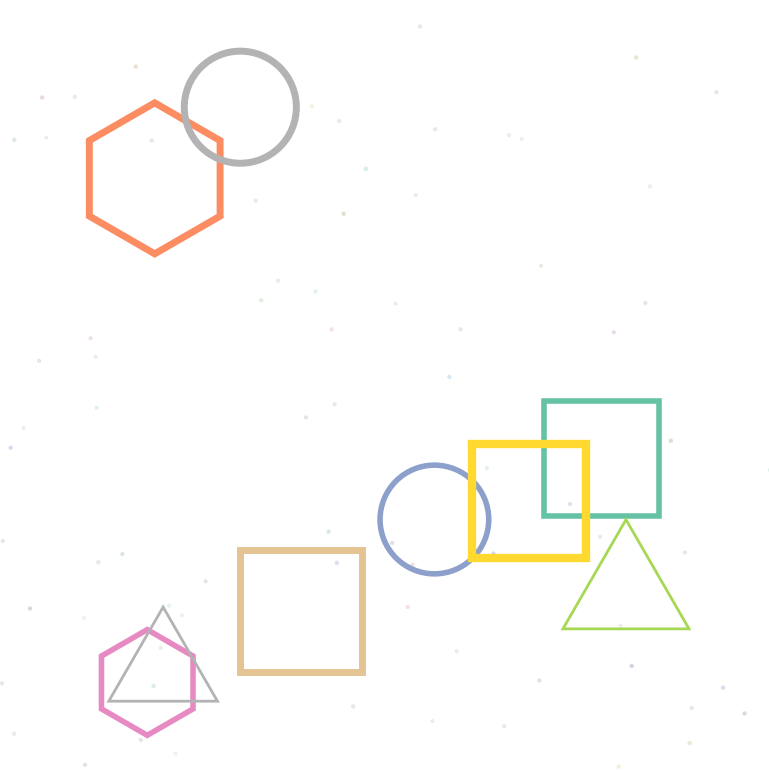[{"shape": "square", "thickness": 2, "radius": 0.37, "center": [0.781, 0.405]}, {"shape": "hexagon", "thickness": 2.5, "radius": 0.49, "center": [0.201, 0.768]}, {"shape": "circle", "thickness": 2, "radius": 0.35, "center": [0.564, 0.325]}, {"shape": "hexagon", "thickness": 2, "radius": 0.34, "center": [0.191, 0.114]}, {"shape": "triangle", "thickness": 1, "radius": 0.47, "center": [0.813, 0.231]}, {"shape": "square", "thickness": 3, "radius": 0.37, "center": [0.687, 0.35]}, {"shape": "square", "thickness": 2.5, "radius": 0.4, "center": [0.391, 0.207]}, {"shape": "triangle", "thickness": 1, "radius": 0.41, "center": [0.212, 0.13]}, {"shape": "circle", "thickness": 2.5, "radius": 0.36, "center": [0.312, 0.861]}]